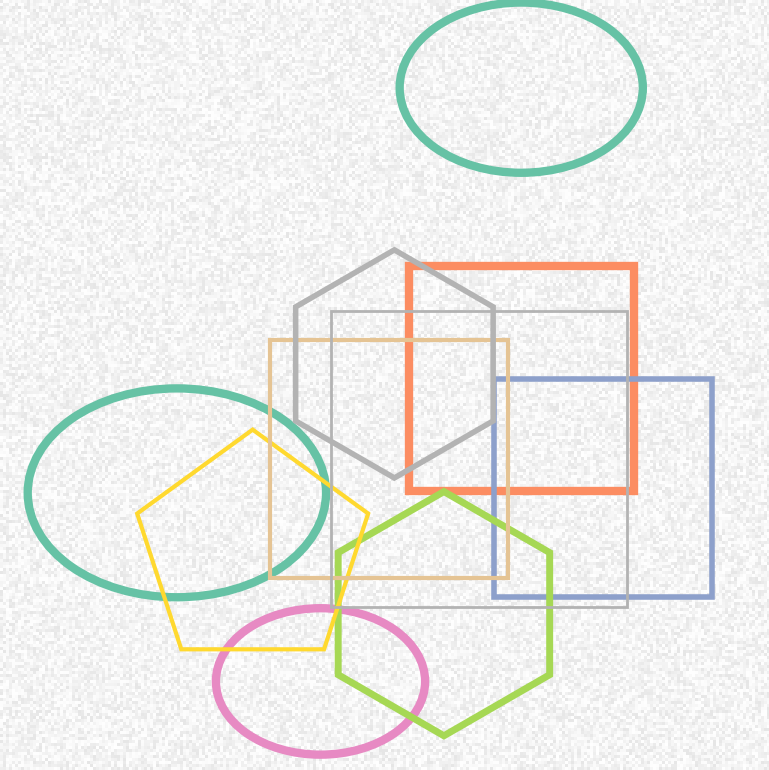[{"shape": "oval", "thickness": 3, "radius": 0.79, "center": [0.677, 0.886]}, {"shape": "oval", "thickness": 3, "radius": 0.97, "center": [0.23, 0.36]}, {"shape": "square", "thickness": 3, "radius": 0.73, "center": [0.677, 0.508]}, {"shape": "square", "thickness": 2, "radius": 0.71, "center": [0.784, 0.366]}, {"shape": "oval", "thickness": 3, "radius": 0.68, "center": [0.416, 0.115]}, {"shape": "hexagon", "thickness": 2.5, "radius": 0.79, "center": [0.577, 0.203]}, {"shape": "pentagon", "thickness": 1.5, "radius": 0.79, "center": [0.328, 0.284]}, {"shape": "square", "thickness": 1.5, "radius": 0.77, "center": [0.506, 0.404]}, {"shape": "square", "thickness": 1, "radius": 0.96, "center": [0.622, 0.404]}, {"shape": "hexagon", "thickness": 2, "radius": 0.74, "center": [0.512, 0.527]}]